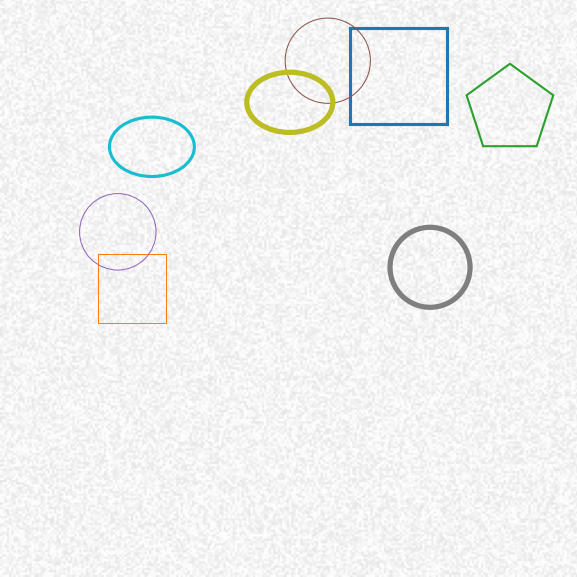[{"shape": "square", "thickness": 1.5, "radius": 0.42, "center": [0.69, 0.867]}, {"shape": "square", "thickness": 0.5, "radius": 0.29, "center": [0.228, 0.5]}, {"shape": "pentagon", "thickness": 1, "radius": 0.39, "center": [0.883, 0.81]}, {"shape": "circle", "thickness": 0.5, "radius": 0.33, "center": [0.204, 0.598]}, {"shape": "circle", "thickness": 0.5, "radius": 0.37, "center": [0.568, 0.894]}, {"shape": "circle", "thickness": 2.5, "radius": 0.35, "center": [0.745, 0.536]}, {"shape": "oval", "thickness": 2.5, "radius": 0.37, "center": [0.502, 0.822]}, {"shape": "oval", "thickness": 1.5, "radius": 0.37, "center": [0.263, 0.745]}]